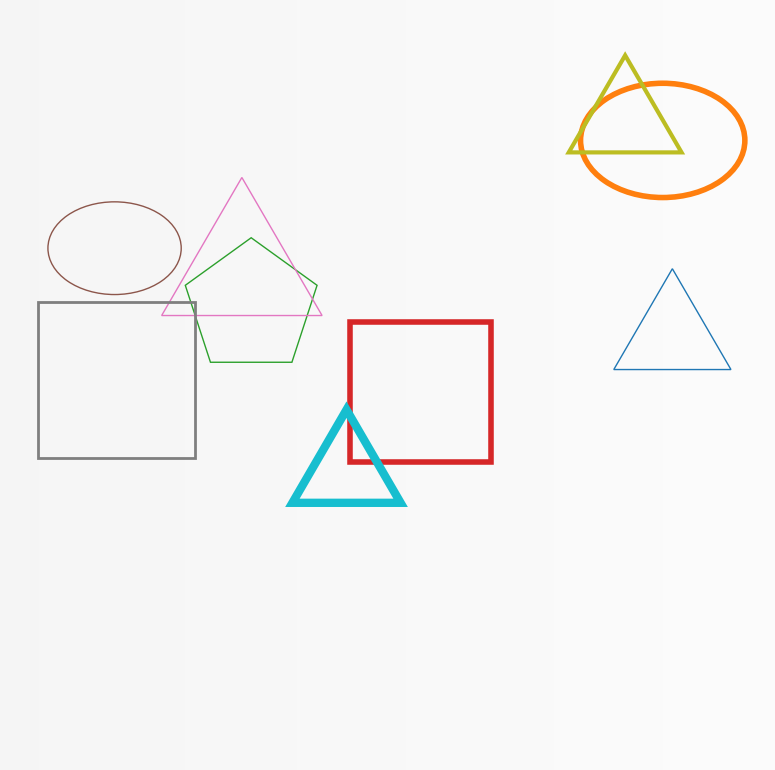[{"shape": "triangle", "thickness": 0.5, "radius": 0.44, "center": [0.868, 0.564]}, {"shape": "oval", "thickness": 2, "radius": 0.53, "center": [0.855, 0.818]}, {"shape": "pentagon", "thickness": 0.5, "radius": 0.45, "center": [0.324, 0.602]}, {"shape": "square", "thickness": 2, "radius": 0.46, "center": [0.543, 0.491]}, {"shape": "oval", "thickness": 0.5, "radius": 0.43, "center": [0.148, 0.678]}, {"shape": "triangle", "thickness": 0.5, "radius": 0.6, "center": [0.312, 0.65]}, {"shape": "square", "thickness": 1, "radius": 0.5, "center": [0.15, 0.507]}, {"shape": "triangle", "thickness": 1.5, "radius": 0.42, "center": [0.807, 0.844]}, {"shape": "triangle", "thickness": 3, "radius": 0.4, "center": [0.447, 0.387]}]